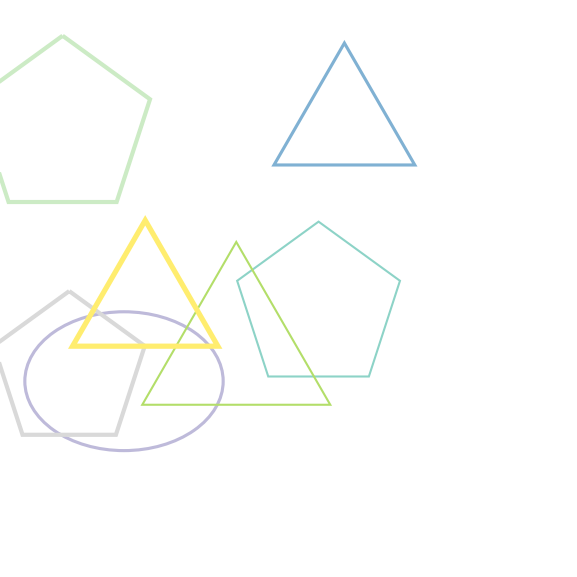[{"shape": "pentagon", "thickness": 1, "radius": 0.74, "center": [0.552, 0.467]}, {"shape": "oval", "thickness": 1.5, "radius": 0.86, "center": [0.215, 0.339]}, {"shape": "triangle", "thickness": 1.5, "radius": 0.7, "center": [0.596, 0.784]}, {"shape": "triangle", "thickness": 1, "radius": 0.94, "center": [0.409, 0.392]}, {"shape": "pentagon", "thickness": 2, "radius": 0.69, "center": [0.12, 0.358]}, {"shape": "pentagon", "thickness": 2, "radius": 0.8, "center": [0.108, 0.778]}, {"shape": "triangle", "thickness": 2.5, "radius": 0.73, "center": [0.251, 0.472]}]